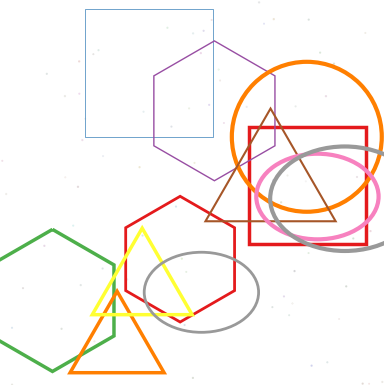[{"shape": "square", "thickness": 2.5, "radius": 0.76, "center": [0.799, 0.517]}, {"shape": "hexagon", "thickness": 2, "radius": 0.82, "center": [0.468, 0.327]}, {"shape": "square", "thickness": 0.5, "radius": 0.83, "center": [0.388, 0.811]}, {"shape": "hexagon", "thickness": 2.5, "radius": 0.92, "center": [0.136, 0.22]}, {"shape": "hexagon", "thickness": 1, "radius": 0.91, "center": [0.557, 0.712]}, {"shape": "triangle", "thickness": 2.5, "radius": 0.7, "center": [0.304, 0.102]}, {"shape": "circle", "thickness": 3, "radius": 0.97, "center": [0.797, 0.645]}, {"shape": "triangle", "thickness": 2.5, "radius": 0.75, "center": [0.369, 0.258]}, {"shape": "triangle", "thickness": 1.5, "radius": 0.98, "center": [0.703, 0.523]}, {"shape": "oval", "thickness": 3, "radius": 0.79, "center": [0.824, 0.49]}, {"shape": "oval", "thickness": 2, "radius": 0.74, "center": [0.523, 0.241]}, {"shape": "oval", "thickness": 3, "radius": 0.97, "center": [0.896, 0.484]}]